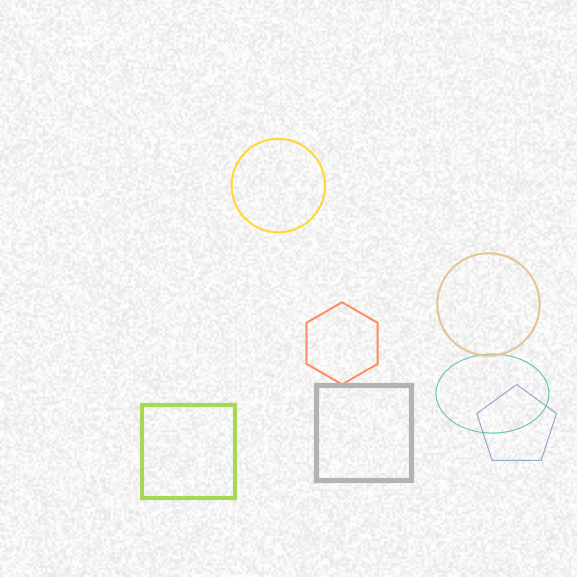[{"shape": "oval", "thickness": 0.5, "radius": 0.49, "center": [0.853, 0.318]}, {"shape": "hexagon", "thickness": 1, "radius": 0.36, "center": [0.592, 0.405]}, {"shape": "pentagon", "thickness": 0.5, "radius": 0.36, "center": [0.895, 0.261]}, {"shape": "square", "thickness": 2, "radius": 0.4, "center": [0.327, 0.218]}, {"shape": "circle", "thickness": 1, "radius": 0.4, "center": [0.482, 0.678]}, {"shape": "circle", "thickness": 1, "radius": 0.44, "center": [0.846, 0.472]}, {"shape": "square", "thickness": 2.5, "radius": 0.41, "center": [0.629, 0.25]}]